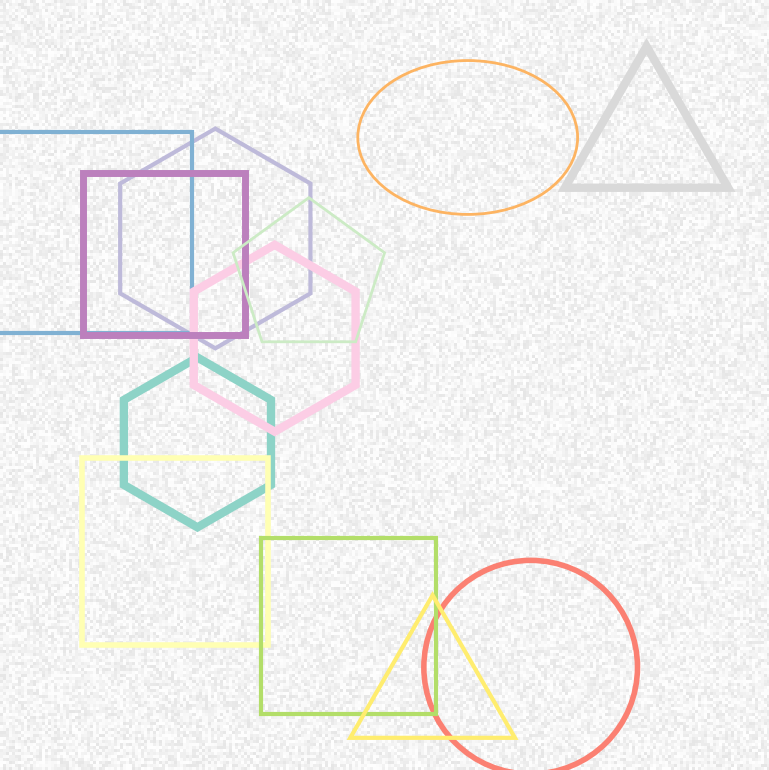[{"shape": "hexagon", "thickness": 3, "radius": 0.55, "center": [0.256, 0.425]}, {"shape": "square", "thickness": 2, "radius": 0.61, "center": [0.227, 0.284]}, {"shape": "hexagon", "thickness": 1.5, "radius": 0.71, "center": [0.28, 0.69]}, {"shape": "circle", "thickness": 2, "radius": 0.69, "center": [0.689, 0.134]}, {"shape": "square", "thickness": 1.5, "radius": 0.65, "center": [0.119, 0.698]}, {"shape": "oval", "thickness": 1, "radius": 0.71, "center": [0.607, 0.821]}, {"shape": "square", "thickness": 1.5, "radius": 0.57, "center": [0.453, 0.187]}, {"shape": "hexagon", "thickness": 3, "radius": 0.61, "center": [0.357, 0.561]}, {"shape": "triangle", "thickness": 3, "radius": 0.61, "center": [0.84, 0.817]}, {"shape": "square", "thickness": 2.5, "radius": 0.53, "center": [0.213, 0.67]}, {"shape": "pentagon", "thickness": 1, "radius": 0.52, "center": [0.401, 0.64]}, {"shape": "triangle", "thickness": 1.5, "radius": 0.62, "center": [0.562, 0.104]}]